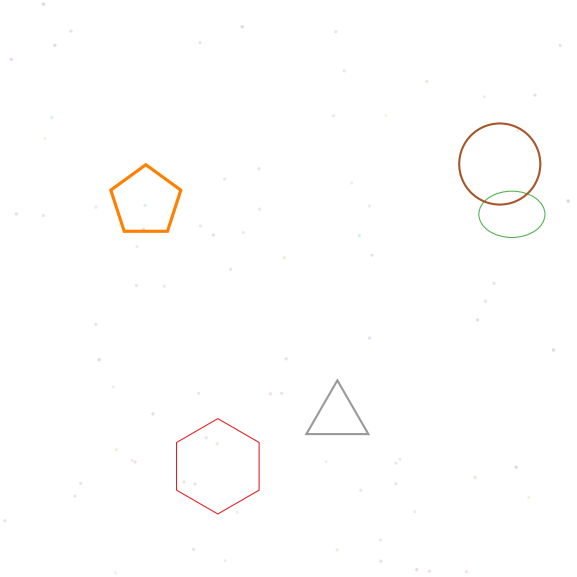[{"shape": "hexagon", "thickness": 0.5, "radius": 0.41, "center": [0.377, 0.192]}, {"shape": "oval", "thickness": 0.5, "radius": 0.29, "center": [0.886, 0.628]}, {"shape": "pentagon", "thickness": 1.5, "radius": 0.32, "center": [0.253, 0.65]}, {"shape": "circle", "thickness": 1, "radius": 0.35, "center": [0.865, 0.715]}, {"shape": "triangle", "thickness": 1, "radius": 0.31, "center": [0.584, 0.278]}]